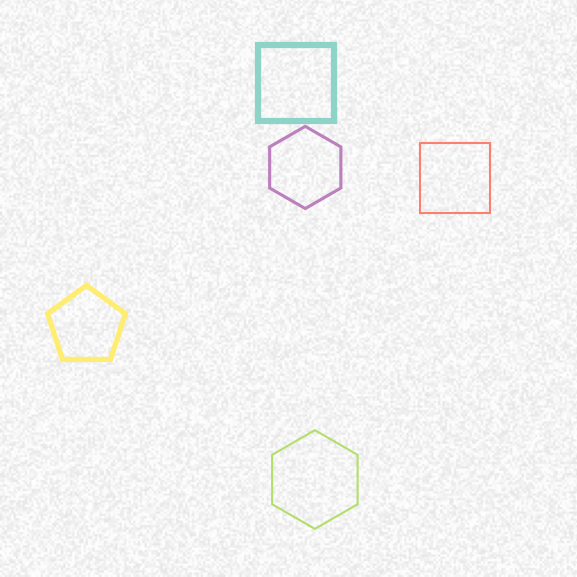[{"shape": "square", "thickness": 3, "radius": 0.33, "center": [0.512, 0.856]}, {"shape": "square", "thickness": 1, "radius": 0.3, "center": [0.789, 0.69]}, {"shape": "hexagon", "thickness": 1, "radius": 0.43, "center": [0.545, 0.169]}, {"shape": "hexagon", "thickness": 1.5, "radius": 0.36, "center": [0.529, 0.709]}, {"shape": "pentagon", "thickness": 2.5, "radius": 0.35, "center": [0.15, 0.434]}]